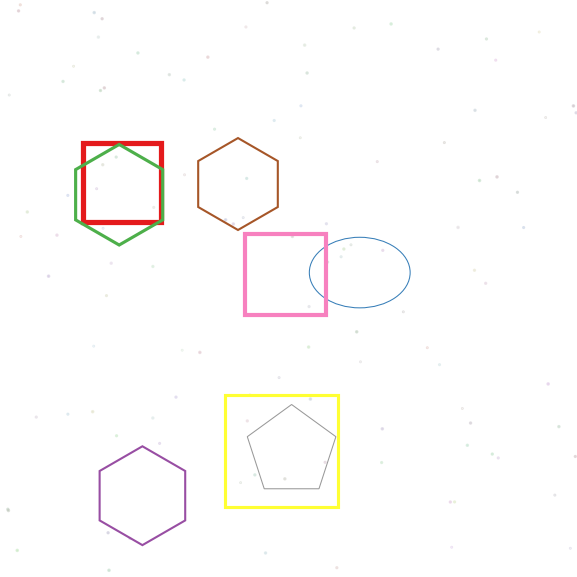[{"shape": "square", "thickness": 2.5, "radius": 0.34, "center": [0.211, 0.683]}, {"shape": "oval", "thickness": 0.5, "radius": 0.44, "center": [0.623, 0.527]}, {"shape": "hexagon", "thickness": 1.5, "radius": 0.44, "center": [0.206, 0.662]}, {"shape": "hexagon", "thickness": 1, "radius": 0.43, "center": [0.247, 0.141]}, {"shape": "square", "thickness": 1.5, "radius": 0.49, "center": [0.488, 0.218]}, {"shape": "hexagon", "thickness": 1, "radius": 0.4, "center": [0.412, 0.68]}, {"shape": "square", "thickness": 2, "radius": 0.35, "center": [0.494, 0.524]}, {"shape": "pentagon", "thickness": 0.5, "radius": 0.4, "center": [0.505, 0.218]}]